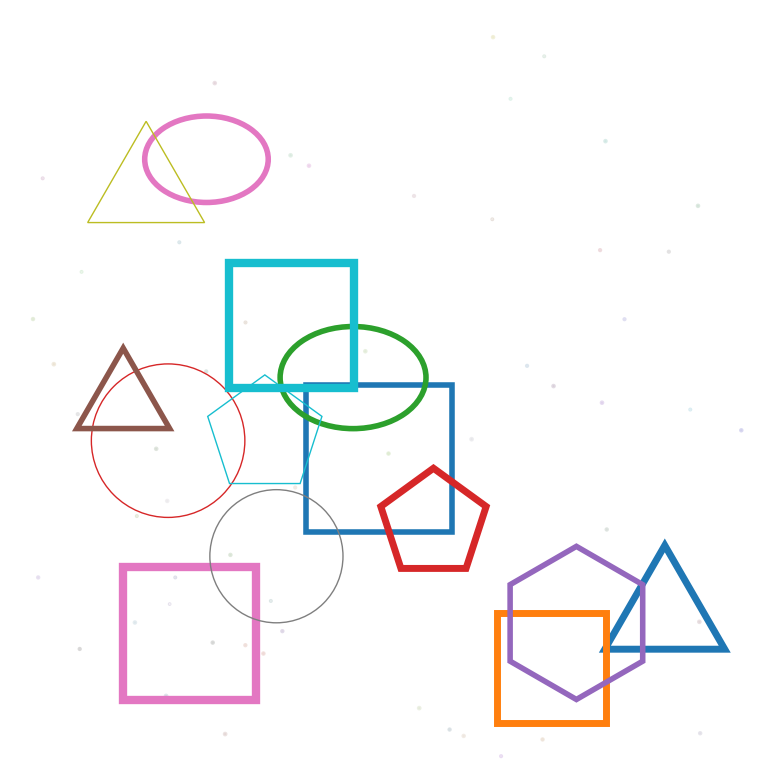[{"shape": "square", "thickness": 2, "radius": 0.47, "center": [0.492, 0.405]}, {"shape": "triangle", "thickness": 2.5, "radius": 0.45, "center": [0.863, 0.202]}, {"shape": "square", "thickness": 2.5, "radius": 0.36, "center": [0.716, 0.132]}, {"shape": "oval", "thickness": 2, "radius": 0.47, "center": [0.459, 0.51]}, {"shape": "pentagon", "thickness": 2.5, "radius": 0.36, "center": [0.563, 0.32]}, {"shape": "circle", "thickness": 0.5, "radius": 0.5, "center": [0.218, 0.428]}, {"shape": "hexagon", "thickness": 2, "radius": 0.5, "center": [0.749, 0.191]}, {"shape": "triangle", "thickness": 2, "radius": 0.35, "center": [0.16, 0.478]}, {"shape": "square", "thickness": 3, "radius": 0.43, "center": [0.246, 0.177]}, {"shape": "oval", "thickness": 2, "radius": 0.4, "center": [0.268, 0.793]}, {"shape": "circle", "thickness": 0.5, "radius": 0.43, "center": [0.359, 0.278]}, {"shape": "triangle", "thickness": 0.5, "radius": 0.44, "center": [0.19, 0.755]}, {"shape": "square", "thickness": 3, "radius": 0.41, "center": [0.378, 0.577]}, {"shape": "pentagon", "thickness": 0.5, "radius": 0.39, "center": [0.344, 0.435]}]